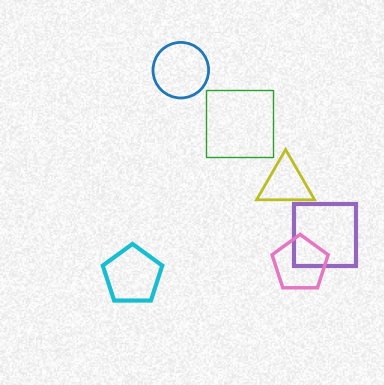[{"shape": "circle", "thickness": 2, "radius": 0.36, "center": [0.47, 0.818]}, {"shape": "square", "thickness": 1, "radius": 0.44, "center": [0.622, 0.679]}, {"shape": "square", "thickness": 3, "radius": 0.4, "center": [0.844, 0.39]}, {"shape": "pentagon", "thickness": 2.5, "radius": 0.38, "center": [0.78, 0.314]}, {"shape": "triangle", "thickness": 2, "radius": 0.43, "center": [0.742, 0.525]}, {"shape": "pentagon", "thickness": 3, "radius": 0.41, "center": [0.344, 0.285]}]